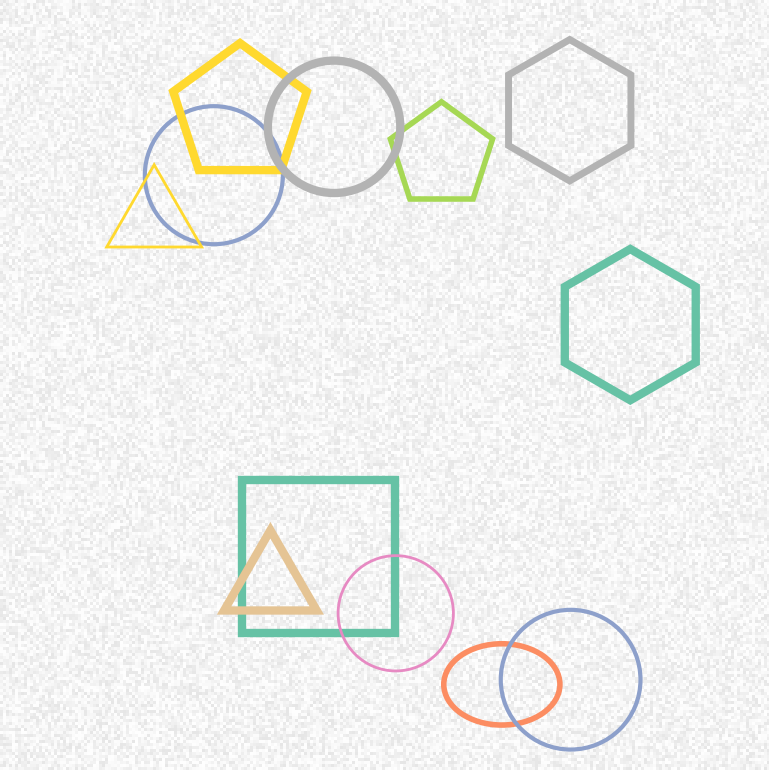[{"shape": "square", "thickness": 3, "radius": 0.5, "center": [0.414, 0.277]}, {"shape": "hexagon", "thickness": 3, "radius": 0.49, "center": [0.819, 0.578]}, {"shape": "oval", "thickness": 2, "radius": 0.38, "center": [0.652, 0.111]}, {"shape": "circle", "thickness": 1.5, "radius": 0.45, "center": [0.741, 0.117]}, {"shape": "circle", "thickness": 1.5, "radius": 0.45, "center": [0.278, 0.772]}, {"shape": "circle", "thickness": 1, "radius": 0.37, "center": [0.514, 0.204]}, {"shape": "pentagon", "thickness": 2, "radius": 0.35, "center": [0.573, 0.798]}, {"shape": "triangle", "thickness": 1, "radius": 0.36, "center": [0.2, 0.715]}, {"shape": "pentagon", "thickness": 3, "radius": 0.46, "center": [0.312, 0.853]}, {"shape": "triangle", "thickness": 3, "radius": 0.35, "center": [0.351, 0.242]}, {"shape": "hexagon", "thickness": 2.5, "radius": 0.46, "center": [0.74, 0.857]}, {"shape": "circle", "thickness": 3, "radius": 0.43, "center": [0.434, 0.835]}]